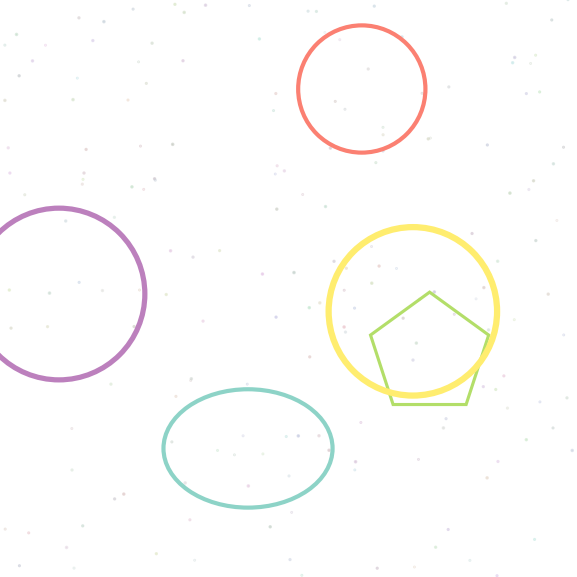[{"shape": "oval", "thickness": 2, "radius": 0.73, "center": [0.429, 0.223]}, {"shape": "circle", "thickness": 2, "radius": 0.55, "center": [0.626, 0.845]}, {"shape": "pentagon", "thickness": 1.5, "radius": 0.54, "center": [0.744, 0.386]}, {"shape": "circle", "thickness": 2.5, "radius": 0.74, "center": [0.102, 0.49]}, {"shape": "circle", "thickness": 3, "radius": 0.73, "center": [0.715, 0.46]}]